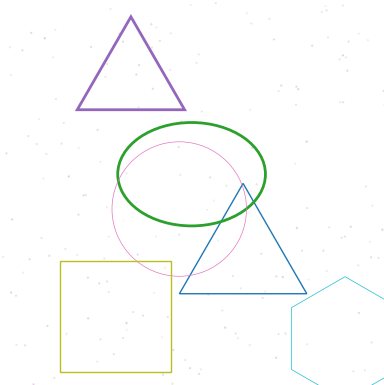[{"shape": "triangle", "thickness": 1, "radius": 0.96, "center": [0.631, 0.333]}, {"shape": "oval", "thickness": 2, "radius": 0.96, "center": [0.498, 0.547]}, {"shape": "triangle", "thickness": 2, "radius": 0.8, "center": [0.34, 0.795]}, {"shape": "circle", "thickness": 0.5, "radius": 0.87, "center": [0.466, 0.457]}, {"shape": "square", "thickness": 1, "radius": 0.72, "center": [0.299, 0.177]}, {"shape": "hexagon", "thickness": 0.5, "radius": 0.8, "center": [0.896, 0.121]}]